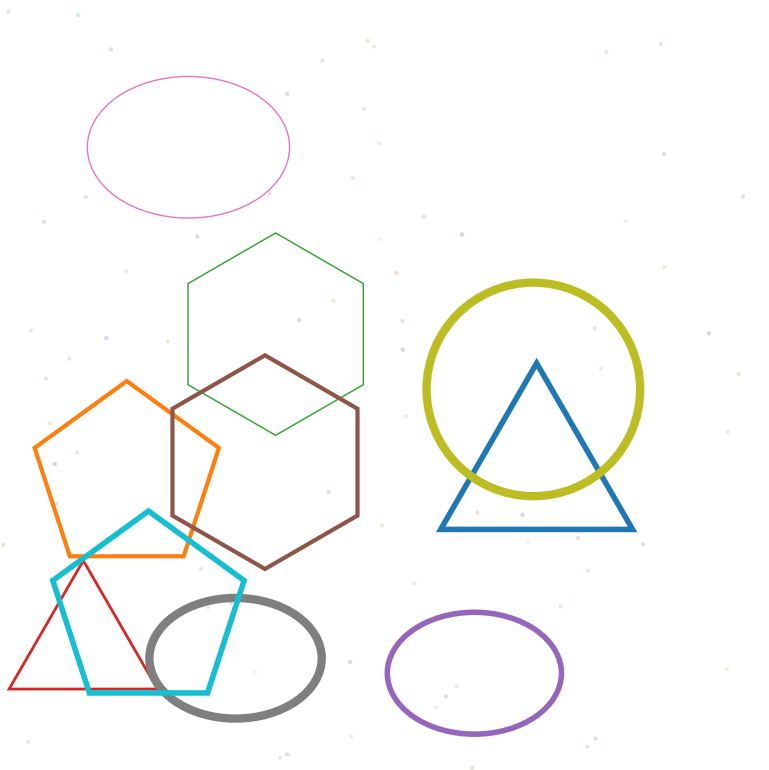[{"shape": "triangle", "thickness": 2, "radius": 0.72, "center": [0.697, 0.384]}, {"shape": "pentagon", "thickness": 1.5, "radius": 0.63, "center": [0.165, 0.379]}, {"shape": "hexagon", "thickness": 0.5, "radius": 0.66, "center": [0.358, 0.566]}, {"shape": "triangle", "thickness": 1, "radius": 0.56, "center": [0.108, 0.161]}, {"shape": "oval", "thickness": 2, "radius": 0.57, "center": [0.616, 0.126]}, {"shape": "hexagon", "thickness": 1.5, "radius": 0.69, "center": [0.344, 0.4]}, {"shape": "oval", "thickness": 0.5, "radius": 0.66, "center": [0.245, 0.809]}, {"shape": "oval", "thickness": 3, "radius": 0.56, "center": [0.306, 0.145]}, {"shape": "circle", "thickness": 3, "radius": 0.69, "center": [0.693, 0.494]}, {"shape": "pentagon", "thickness": 2, "radius": 0.65, "center": [0.193, 0.206]}]